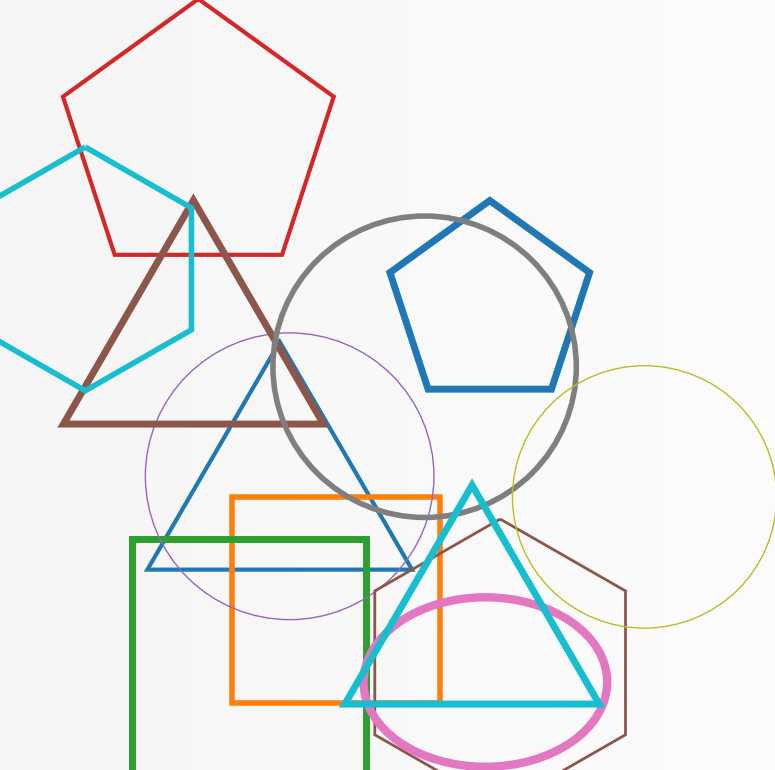[{"shape": "pentagon", "thickness": 2.5, "radius": 0.68, "center": [0.632, 0.604]}, {"shape": "triangle", "thickness": 1.5, "radius": 0.99, "center": [0.361, 0.359]}, {"shape": "square", "thickness": 2, "radius": 0.67, "center": [0.433, 0.221]}, {"shape": "square", "thickness": 2.5, "radius": 0.75, "center": [0.321, 0.149]}, {"shape": "pentagon", "thickness": 1.5, "radius": 0.92, "center": [0.256, 0.818]}, {"shape": "circle", "thickness": 0.5, "radius": 0.93, "center": [0.374, 0.381]}, {"shape": "hexagon", "thickness": 1, "radius": 0.93, "center": [0.645, 0.139]}, {"shape": "triangle", "thickness": 2.5, "radius": 0.97, "center": [0.25, 0.546]}, {"shape": "oval", "thickness": 3, "radius": 0.79, "center": [0.626, 0.114]}, {"shape": "circle", "thickness": 2, "radius": 0.98, "center": [0.548, 0.524]}, {"shape": "circle", "thickness": 0.5, "radius": 0.85, "center": [0.832, 0.355]}, {"shape": "hexagon", "thickness": 2, "radius": 0.79, "center": [0.11, 0.651]}, {"shape": "triangle", "thickness": 2.5, "radius": 0.95, "center": [0.609, 0.18]}]